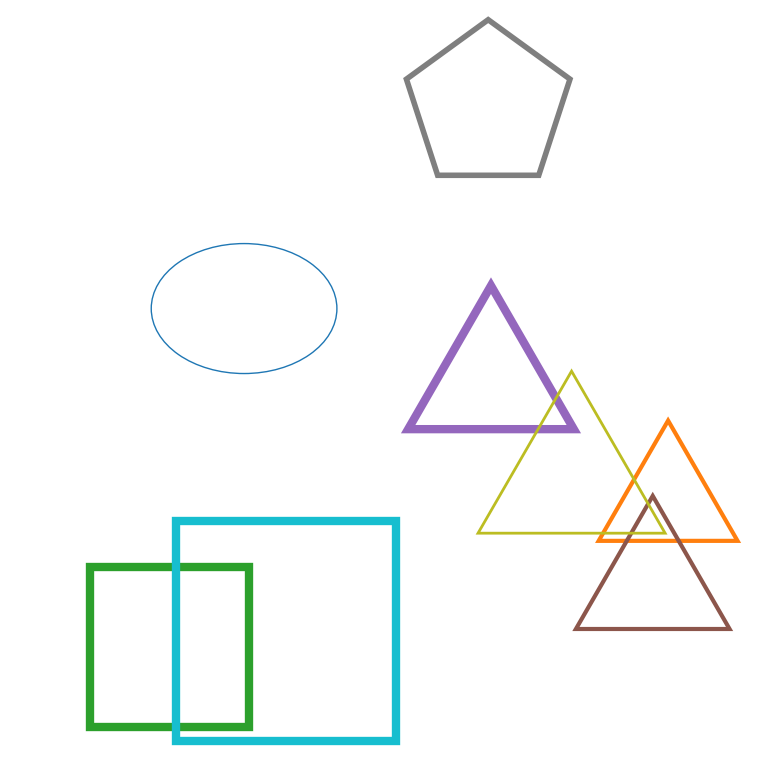[{"shape": "oval", "thickness": 0.5, "radius": 0.6, "center": [0.317, 0.599]}, {"shape": "triangle", "thickness": 1.5, "radius": 0.52, "center": [0.868, 0.35]}, {"shape": "square", "thickness": 3, "radius": 0.52, "center": [0.22, 0.16]}, {"shape": "triangle", "thickness": 3, "radius": 0.62, "center": [0.638, 0.505]}, {"shape": "triangle", "thickness": 1.5, "radius": 0.58, "center": [0.848, 0.241]}, {"shape": "pentagon", "thickness": 2, "radius": 0.56, "center": [0.634, 0.863]}, {"shape": "triangle", "thickness": 1, "radius": 0.7, "center": [0.742, 0.378]}, {"shape": "square", "thickness": 3, "radius": 0.72, "center": [0.372, 0.181]}]